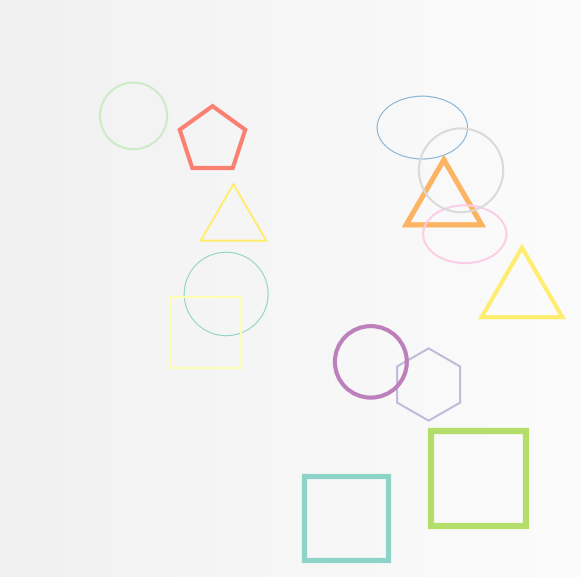[{"shape": "square", "thickness": 2.5, "radius": 0.36, "center": [0.596, 0.103]}, {"shape": "circle", "thickness": 0.5, "radius": 0.36, "center": [0.389, 0.49]}, {"shape": "square", "thickness": 1, "radius": 0.31, "center": [0.354, 0.423]}, {"shape": "hexagon", "thickness": 1, "radius": 0.31, "center": [0.737, 0.333]}, {"shape": "pentagon", "thickness": 2, "radius": 0.3, "center": [0.366, 0.756]}, {"shape": "oval", "thickness": 0.5, "radius": 0.39, "center": [0.727, 0.778]}, {"shape": "triangle", "thickness": 2.5, "radius": 0.38, "center": [0.764, 0.647]}, {"shape": "square", "thickness": 3, "radius": 0.41, "center": [0.823, 0.171]}, {"shape": "oval", "thickness": 1, "radius": 0.36, "center": [0.8, 0.594]}, {"shape": "circle", "thickness": 1, "radius": 0.36, "center": [0.793, 0.704]}, {"shape": "circle", "thickness": 2, "radius": 0.31, "center": [0.638, 0.373]}, {"shape": "circle", "thickness": 1, "radius": 0.29, "center": [0.23, 0.798]}, {"shape": "triangle", "thickness": 2, "radius": 0.4, "center": [0.898, 0.49]}, {"shape": "triangle", "thickness": 1, "radius": 0.33, "center": [0.402, 0.615]}]